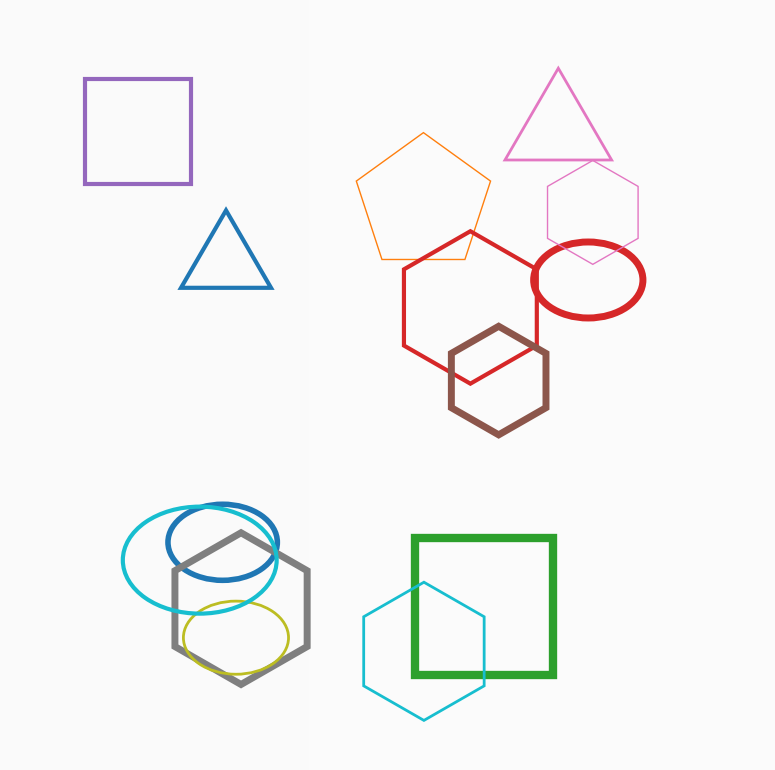[{"shape": "oval", "thickness": 2, "radius": 0.35, "center": [0.287, 0.296]}, {"shape": "triangle", "thickness": 1.5, "radius": 0.34, "center": [0.292, 0.66]}, {"shape": "pentagon", "thickness": 0.5, "radius": 0.46, "center": [0.546, 0.737]}, {"shape": "square", "thickness": 3, "radius": 0.45, "center": [0.625, 0.213]}, {"shape": "oval", "thickness": 2.5, "radius": 0.35, "center": [0.759, 0.636]}, {"shape": "hexagon", "thickness": 1.5, "radius": 0.49, "center": [0.607, 0.601]}, {"shape": "square", "thickness": 1.5, "radius": 0.34, "center": [0.178, 0.829]}, {"shape": "hexagon", "thickness": 2.5, "radius": 0.35, "center": [0.643, 0.506]}, {"shape": "hexagon", "thickness": 0.5, "radius": 0.34, "center": [0.765, 0.724]}, {"shape": "triangle", "thickness": 1, "radius": 0.4, "center": [0.72, 0.832]}, {"shape": "hexagon", "thickness": 2.5, "radius": 0.49, "center": [0.311, 0.21]}, {"shape": "oval", "thickness": 1, "radius": 0.34, "center": [0.304, 0.172]}, {"shape": "oval", "thickness": 1.5, "radius": 0.5, "center": [0.258, 0.273]}, {"shape": "hexagon", "thickness": 1, "radius": 0.45, "center": [0.547, 0.154]}]